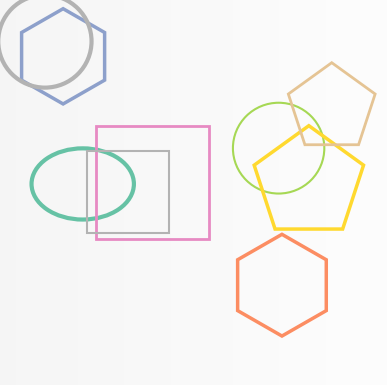[{"shape": "oval", "thickness": 3, "radius": 0.66, "center": [0.213, 0.522]}, {"shape": "hexagon", "thickness": 2.5, "radius": 0.66, "center": [0.728, 0.259]}, {"shape": "hexagon", "thickness": 2.5, "radius": 0.62, "center": [0.163, 0.854]}, {"shape": "square", "thickness": 2, "radius": 0.73, "center": [0.394, 0.525]}, {"shape": "circle", "thickness": 1.5, "radius": 0.59, "center": [0.719, 0.615]}, {"shape": "pentagon", "thickness": 2.5, "radius": 0.74, "center": [0.797, 0.525]}, {"shape": "pentagon", "thickness": 2, "radius": 0.59, "center": [0.856, 0.719]}, {"shape": "circle", "thickness": 3, "radius": 0.6, "center": [0.116, 0.893]}, {"shape": "square", "thickness": 1.5, "radius": 0.53, "center": [0.33, 0.5]}]